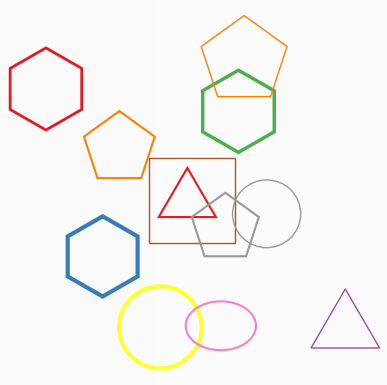[{"shape": "hexagon", "thickness": 2, "radius": 0.53, "center": [0.119, 0.769]}, {"shape": "triangle", "thickness": 1.5, "radius": 0.43, "center": [0.483, 0.479]}, {"shape": "hexagon", "thickness": 3, "radius": 0.52, "center": [0.265, 0.334]}, {"shape": "hexagon", "thickness": 2.5, "radius": 0.53, "center": [0.615, 0.711]}, {"shape": "triangle", "thickness": 1, "radius": 0.51, "center": [0.891, 0.147]}, {"shape": "pentagon", "thickness": 1, "radius": 0.58, "center": [0.63, 0.843]}, {"shape": "pentagon", "thickness": 1.5, "radius": 0.48, "center": [0.308, 0.615]}, {"shape": "circle", "thickness": 3, "radius": 0.53, "center": [0.414, 0.15]}, {"shape": "square", "thickness": 1, "radius": 0.55, "center": [0.495, 0.479]}, {"shape": "oval", "thickness": 1.5, "radius": 0.45, "center": [0.57, 0.154]}, {"shape": "pentagon", "thickness": 1.5, "radius": 0.46, "center": [0.581, 0.408]}, {"shape": "circle", "thickness": 1, "radius": 0.44, "center": [0.688, 0.445]}]